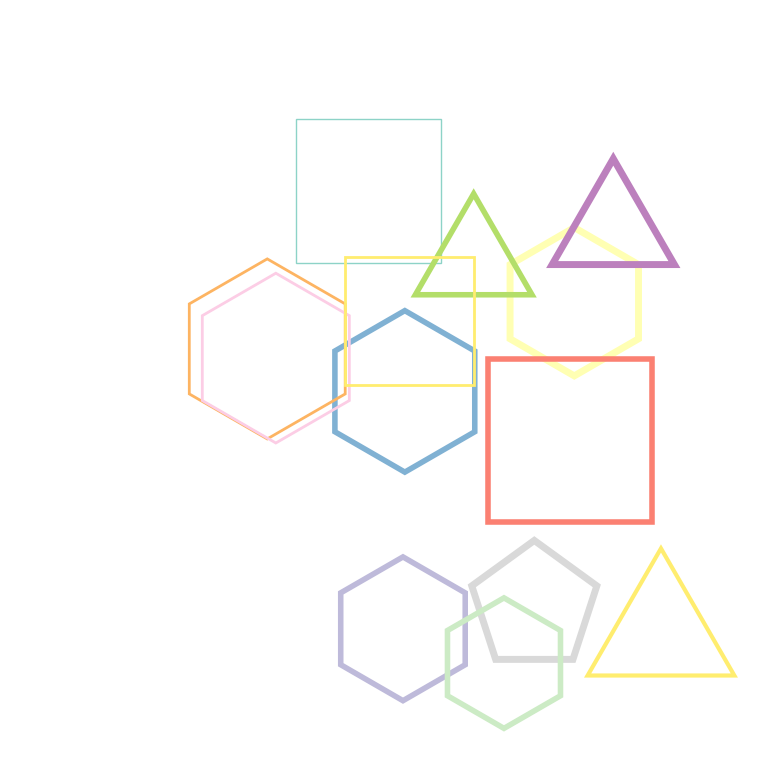[{"shape": "square", "thickness": 0.5, "radius": 0.47, "center": [0.479, 0.752]}, {"shape": "hexagon", "thickness": 2.5, "radius": 0.48, "center": [0.746, 0.608]}, {"shape": "hexagon", "thickness": 2, "radius": 0.47, "center": [0.523, 0.183]}, {"shape": "square", "thickness": 2, "radius": 0.53, "center": [0.74, 0.428]}, {"shape": "hexagon", "thickness": 2, "radius": 0.52, "center": [0.526, 0.492]}, {"shape": "hexagon", "thickness": 1, "radius": 0.58, "center": [0.347, 0.547]}, {"shape": "triangle", "thickness": 2, "radius": 0.44, "center": [0.615, 0.661]}, {"shape": "hexagon", "thickness": 1, "radius": 0.55, "center": [0.358, 0.535]}, {"shape": "pentagon", "thickness": 2.5, "radius": 0.43, "center": [0.694, 0.213]}, {"shape": "triangle", "thickness": 2.5, "radius": 0.46, "center": [0.796, 0.702]}, {"shape": "hexagon", "thickness": 2, "radius": 0.42, "center": [0.655, 0.139]}, {"shape": "square", "thickness": 1, "radius": 0.42, "center": [0.532, 0.583]}, {"shape": "triangle", "thickness": 1.5, "radius": 0.55, "center": [0.858, 0.178]}]